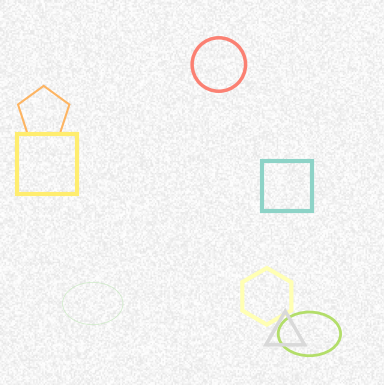[{"shape": "square", "thickness": 3, "radius": 0.33, "center": [0.746, 0.517]}, {"shape": "hexagon", "thickness": 3, "radius": 0.37, "center": [0.693, 0.23]}, {"shape": "circle", "thickness": 2.5, "radius": 0.35, "center": [0.568, 0.832]}, {"shape": "pentagon", "thickness": 1.5, "radius": 0.35, "center": [0.114, 0.707]}, {"shape": "oval", "thickness": 2, "radius": 0.41, "center": [0.804, 0.133]}, {"shape": "triangle", "thickness": 2.5, "radius": 0.29, "center": [0.741, 0.134]}, {"shape": "oval", "thickness": 0.5, "radius": 0.39, "center": [0.241, 0.212]}, {"shape": "square", "thickness": 3, "radius": 0.39, "center": [0.123, 0.574]}]